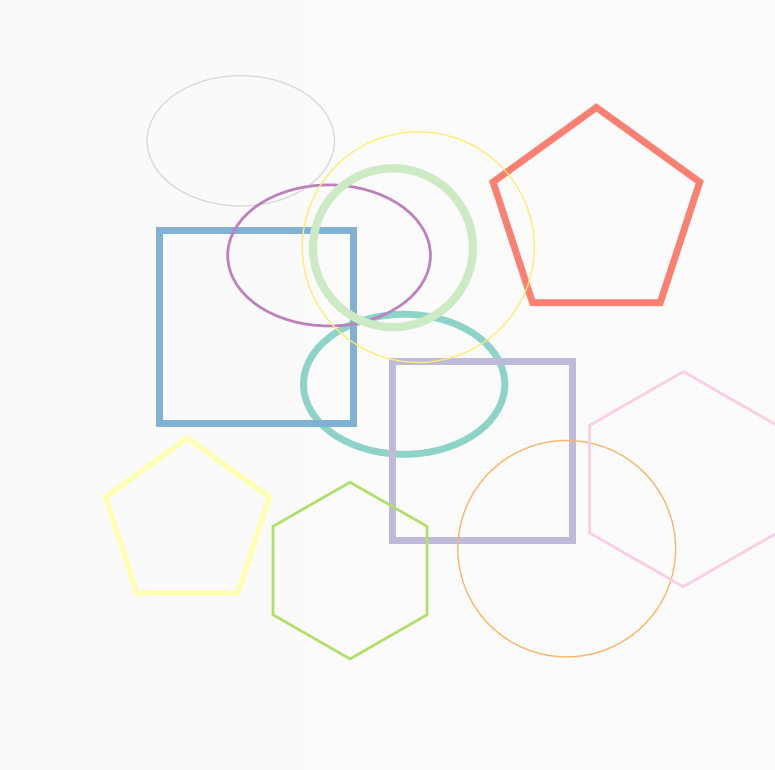[{"shape": "oval", "thickness": 2.5, "radius": 0.65, "center": [0.521, 0.501]}, {"shape": "pentagon", "thickness": 2, "radius": 0.56, "center": [0.242, 0.32]}, {"shape": "square", "thickness": 2.5, "radius": 0.58, "center": [0.622, 0.415]}, {"shape": "pentagon", "thickness": 2.5, "radius": 0.7, "center": [0.77, 0.72]}, {"shape": "square", "thickness": 2.5, "radius": 0.63, "center": [0.331, 0.576]}, {"shape": "circle", "thickness": 0.5, "radius": 0.7, "center": [0.731, 0.287]}, {"shape": "hexagon", "thickness": 1, "radius": 0.57, "center": [0.452, 0.259]}, {"shape": "hexagon", "thickness": 1, "radius": 0.7, "center": [0.882, 0.378]}, {"shape": "oval", "thickness": 0.5, "radius": 0.6, "center": [0.311, 0.817]}, {"shape": "oval", "thickness": 1, "radius": 0.65, "center": [0.425, 0.668]}, {"shape": "circle", "thickness": 3, "radius": 0.52, "center": [0.507, 0.678]}, {"shape": "circle", "thickness": 0.5, "radius": 0.75, "center": [0.54, 0.679]}]